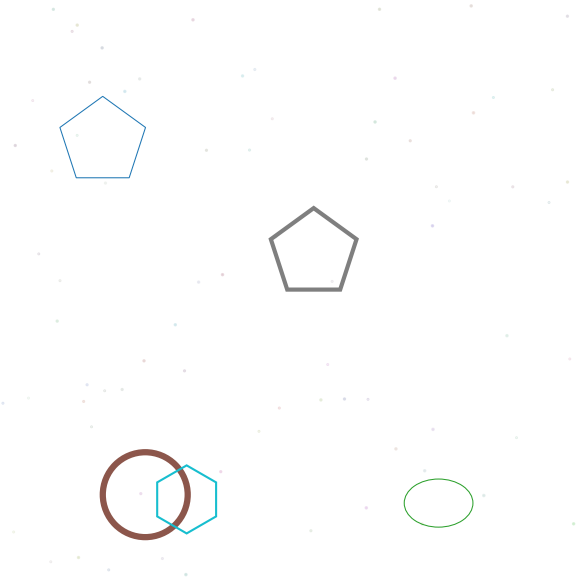[{"shape": "pentagon", "thickness": 0.5, "radius": 0.39, "center": [0.178, 0.754]}, {"shape": "oval", "thickness": 0.5, "radius": 0.3, "center": [0.759, 0.128]}, {"shape": "circle", "thickness": 3, "radius": 0.37, "center": [0.252, 0.143]}, {"shape": "pentagon", "thickness": 2, "radius": 0.39, "center": [0.543, 0.561]}, {"shape": "hexagon", "thickness": 1, "radius": 0.29, "center": [0.323, 0.134]}]